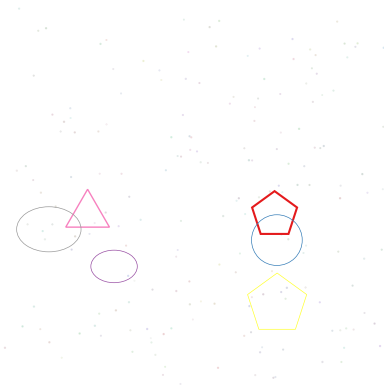[{"shape": "pentagon", "thickness": 1.5, "radius": 0.31, "center": [0.713, 0.442]}, {"shape": "circle", "thickness": 0.5, "radius": 0.33, "center": [0.719, 0.376]}, {"shape": "oval", "thickness": 0.5, "radius": 0.3, "center": [0.296, 0.308]}, {"shape": "pentagon", "thickness": 0.5, "radius": 0.4, "center": [0.72, 0.21]}, {"shape": "triangle", "thickness": 1, "radius": 0.33, "center": [0.228, 0.443]}, {"shape": "oval", "thickness": 0.5, "radius": 0.42, "center": [0.127, 0.404]}]